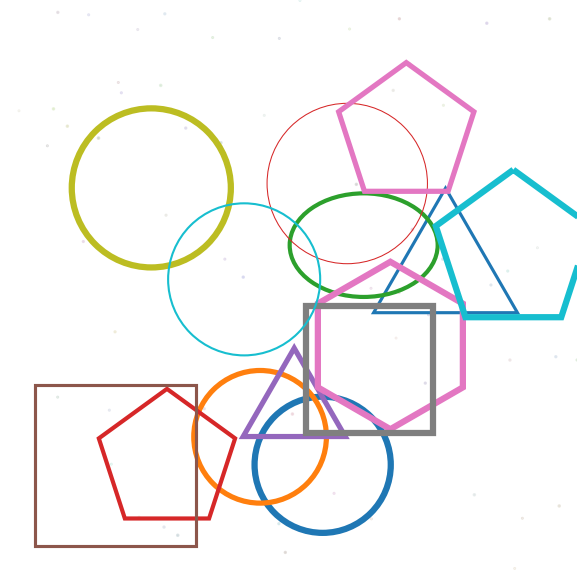[{"shape": "circle", "thickness": 3, "radius": 0.59, "center": [0.559, 0.194]}, {"shape": "triangle", "thickness": 1.5, "radius": 0.72, "center": [0.771, 0.53]}, {"shape": "circle", "thickness": 2.5, "radius": 0.57, "center": [0.45, 0.243]}, {"shape": "oval", "thickness": 2, "radius": 0.64, "center": [0.63, 0.575]}, {"shape": "pentagon", "thickness": 2, "radius": 0.62, "center": [0.289, 0.202]}, {"shape": "circle", "thickness": 0.5, "radius": 0.69, "center": [0.601, 0.681]}, {"shape": "triangle", "thickness": 2.5, "radius": 0.51, "center": [0.509, 0.294]}, {"shape": "square", "thickness": 1.5, "radius": 0.7, "center": [0.2, 0.193]}, {"shape": "pentagon", "thickness": 2.5, "radius": 0.62, "center": [0.704, 0.768]}, {"shape": "hexagon", "thickness": 3, "radius": 0.72, "center": [0.676, 0.401]}, {"shape": "square", "thickness": 3, "radius": 0.55, "center": [0.64, 0.359]}, {"shape": "circle", "thickness": 3, "radius": 0.69, "center": [0.262, 0.674]}, {"shape": "circle", "thickness": 1, "radius": 0.66, "center": [0.423, 0.515]}, {"shape": "pentagon", "thickness": 3, "radius": 0.71, "center": [0.889, 0.564]}]